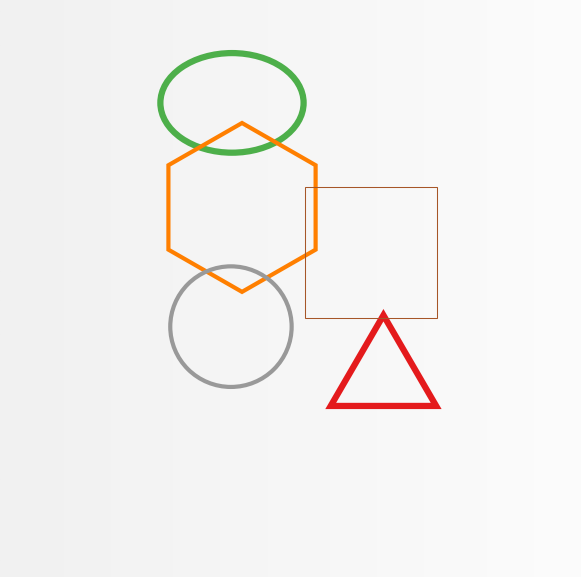[{"shape": "triangle", "thickness": 3, "radius": 0.52, "center": [0.66, 0.349]}, {"shape": "oval", "thickness": 3, "radius": 0.62, "center": [0.399, 0.821]}, {"shape": "hexagon", "thickness": 2, "radius": 0.73, "center": [0.416, 0.64]}, {"shape": "square", "thickness": 0.5, "radius": 0.57, "center": [0.638, 0.562]}, {"shape": "circle", "thickness": 2, "radius": 0.52, "center": [0.397, 0.434]}]